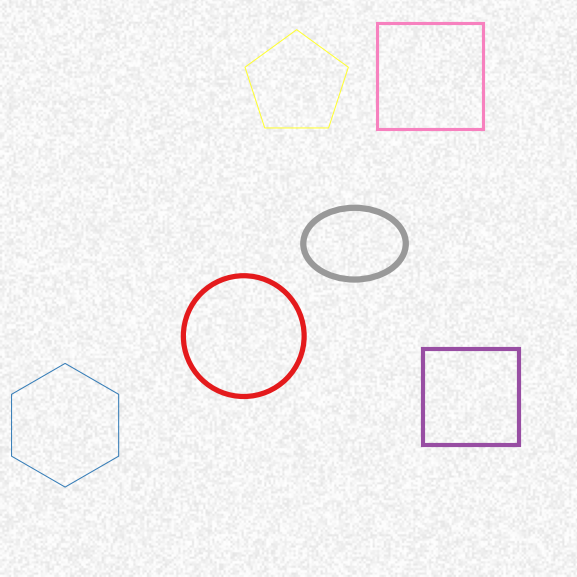[{"shape": "circle", "thickness": 2.5, "radius": 0.52, "center": [0.422, 0.417]}, {"shape": "hexagon", "thickness": 0.5, "radius": 0.54, "center": [0.113, 0.263]}, {"shape": "square", "thickness": 2, "radius": 0.41, "center": [0.815, 0.312]}, {"shape": "pentagon", "thickness": 0.5, "radius": 0.47, "center": [0.514, 0.854]}, {"shape": "square", "thickness": 1.5, "radius": 0.46, "center": [0.744, 0.868]}, {"shape": "oval", "thickness": 3, "radius": 0.44, "center": [0.614, 0.577]}]